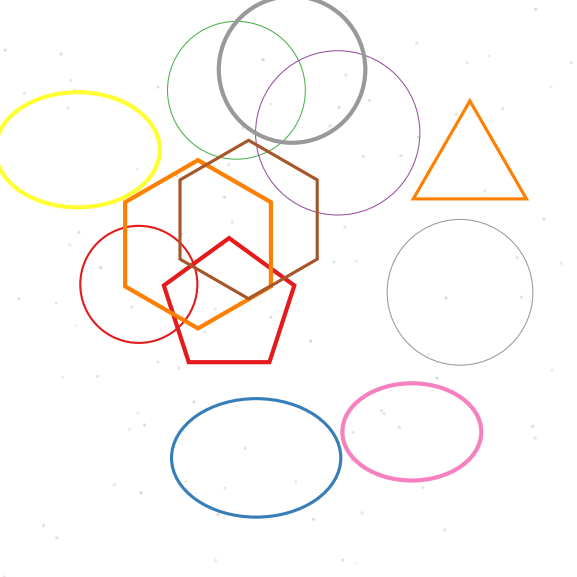[{"shape": "pentagon", "thickness": 2, "radius": 0.59, "center": [0.397, 0.468]}, {"shape": "circle", "thickness": 1, "radius": 0.51, "center": [0.24, 0.507]}, {"shape": "oval", "thickness": 1.5, "radius": 0.73, "center": [0.444, 0.206]}, {"shape": "circle", "thickness": 0.5, "radius": 0.6, "center": [0.409, 0.843]}, {"shape": "circle", "thickness": 0.5, "radius": 0.71, "center": [0.585, 0.769]}, {"shape": "hexagon", "thickness": 2, "radius": 0.73, "center": [0.343, 0.576]}, {"shape": "triangle", "thickness": 1.5, "radius": 0.57, "center": [0.814, 0.711]}, {"shape": "oval", "thickness": 2, "radius": 0.71, "center": [0.134, 0.74]}, {"shape": "hexagon", "thickness": 1.5, "radius": 0.69, "center": [0.43, 0.619]}, {"shape": "oval", "thickness": 2, "radius": 0.6, "center": [0.713, 0.251]}, {"shape": "circle", "thickness": 2, "radius": 0.63, "center": [0.506, 0.879]}, {"shape": "circle", "thickness": 0.5, "radius": 0.63, "center": [0.797, 0.493]}]